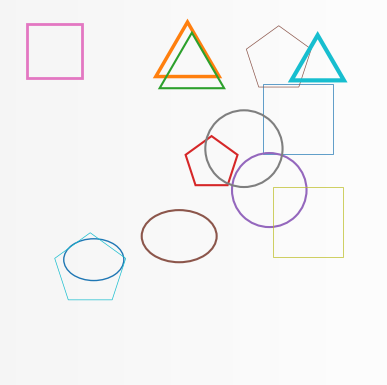[{"shape": "oval", "thickness": 1, "radius": 0.39, "center": [0.242, 0.326]}, {"shape": "square", "thickness": 0.5, "radius": 0.45, "center": [0.77, 0.691]}, {"shape": "triangle", "thickness": 2.5, "radius": 0.47, "center": [0.484, 0.848]}, {"shape": "triangle", "thickness": 1.5, "radius": 0.48, "center": [0.495, 0.819]}, {"shape": "pentagon", "thickness": 1.5, "radius": 0.35, "center": [0.546, 0.576]}, {"shape": "circle", "thickness": 1.5, "radius": 0.48, "center": [0.695, 0.506]}, {"shape": "oval", "thickness": 1.5, "radius": 0.48, "center": [0.462, 0.387]}, {"shape": "pentagon", "thickness": 0.5, "radius": 0.44, "center": [0.719, 0.845]}, {"shape": "square", "thickness": 2, "radius": 0.36, "center": [0.141, 0.867]}, {"shape": "circle", "thickness": 1.5, "radius": 0.5, "center": [0.63, 0.614]}, {"shape": "square", "thickness": 0.5, "radius": 0.45, "center": [0.794, 0.424]}, {"shape": "triangle", "thickness": 3, "radius": 0.39, "center": [0.82, 0.83]}, {"shape": "pentagon", "thickness": 0.5, "radius": 0.48, "center": [0.233, 0.299]}]